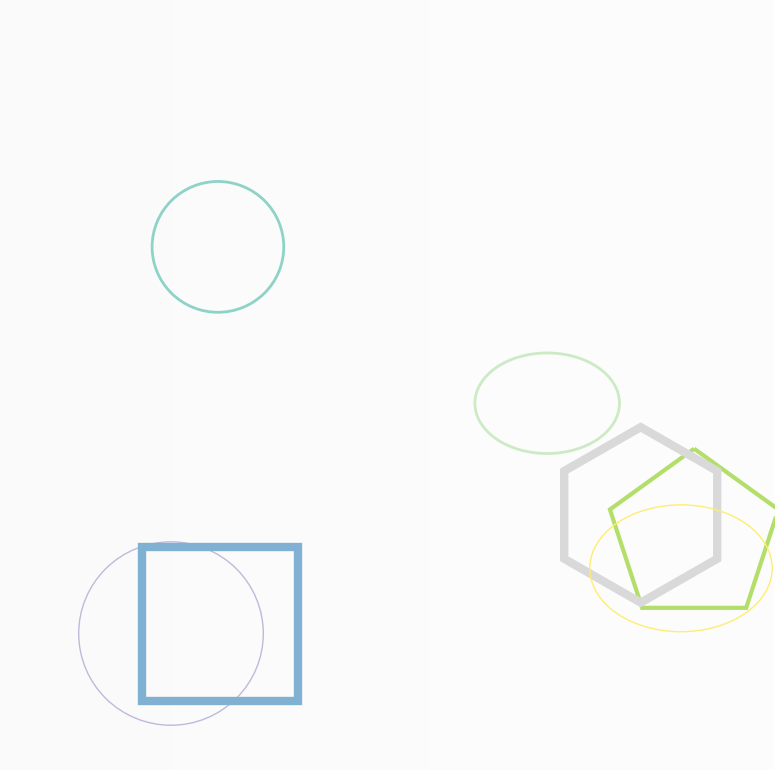[{"shape": "circle", "thickness": 1, "radius": 0.42, "center": [0.281, 0.679]}, {"shape": "circle", "thickness": 0.5, "radius": 0.6, "center": [0.221, 0.177]}, {"shape": "square", "thickness": 3, "radius": 0.5, "center": [0.284, 0.189]}, {"shape": "pentagon", "thickness": 1.5, "radius": 0.57, "center": [0.896, 0.303]}, {"shape": "hexagon", "thickness": 3, "radius": 0.57, "center": [0.827, 0.331]}, {"shape": "oval", "thickness": 1, "radius": 0.47, "center": [0.706, 0.476]}, {"shape": "oval", "thickness": 0.5, "radius": 0.59, "center": [0.879, 0.262]}]